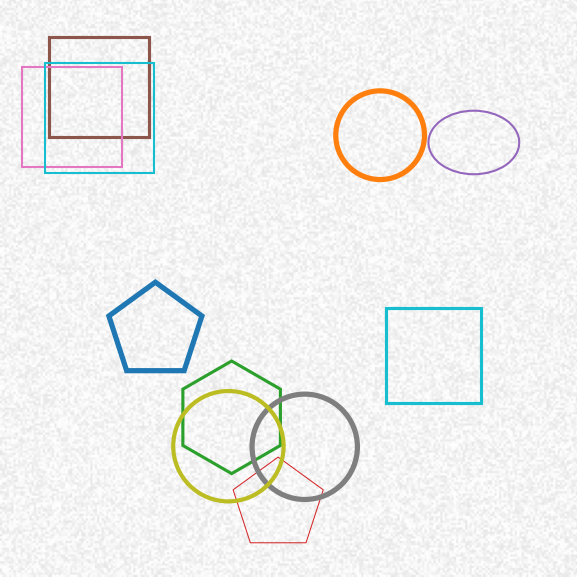[{"shape": "pentagon", "thickness": 2.5, "radius": 0.42, "center": [0.269, 0.426]}, {"shape": "circle", "thickness": 2.5, "radius": 0.38, "center": [0.658, 0.765]}, {"shape": "hexagon", "thickness": 1.5, "radius": 0.49, "center": [0.401, 0.277]}, {"shape": "pentagon", "thickness": 0.5, "radius": 0.41, "center": [0.482, 0.126]}, {"shape": "oval", "thickness": 1, "radius": 0.39, "center": [0.821, 0.752]}, {"shape": "square", "thickness": 1.5, "radius": 0.43, "center": [0.172, 0.849]}, {"shape": "square", "thickness": 1, "radius": 0.43, "center": [0.124, 0.796]}, {"shape": "circle", "thickness": 2.5, "radius": 0.46, "center": [0.528, 0.225]}, {"shape": "circle", "thickness": 2, "radius": 0.48, "center": [0.396, 0.226]}, {"shape": "square", "thickness": 1, "radius": 0.47, "center": [0.172, 0.795]}, {"shape": "square", "thickness": 1.5, "radius": 0.41, "center": [0.75, 0.383]}]